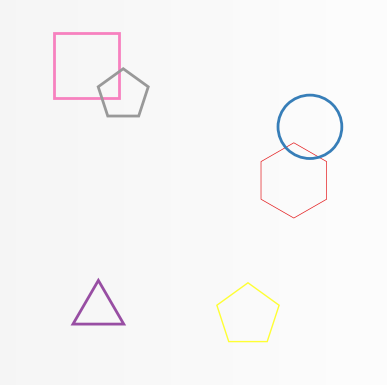[{"shape": "hexagon", "thickness": 0.5, "radius": 0.49, "center": [0.758, 0.531]}, {"shape": "circle", "thickness": 2, "radius": 0.41, "center": [0.8, 0.671]}, {"shape": "triangle", "thickness": 2, "radius": 0.38, "center": [0.254, 0.196]}, {"shape": "pentagon", "thickness": 1, "radius": 0.42, "center": [0.64, 0.181]}, {"shape": "square", "thickness": 2, "radius": 0.42, "center": [0.224, 0.83]}, {"shape": "pentagon", "thickness": 2, "radius": 0.34, "center": [0.318, 0.754]}]